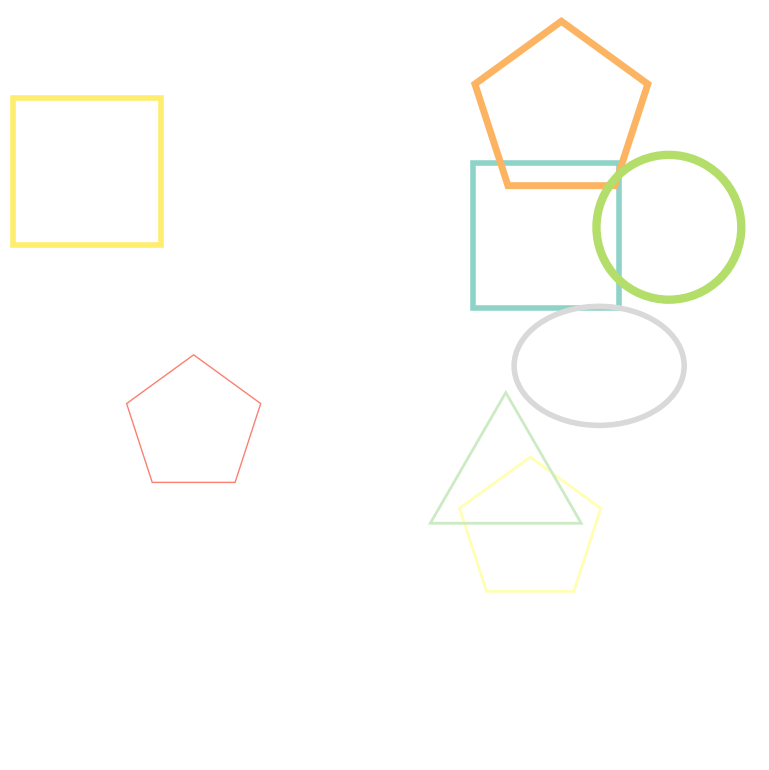[{"shape": "square", "thickness": 2, "radius": 0.47, "center": [0.709, 0.694]}, {"shape": "pentagon", "thickness": 1, "radius": 0.48, "center": [0.689, 0.31]}, {"shape": "pentagon", "thickness": 0.5, "radius": 0.46, "center": [0.251, 0.448]}, {"shape": "pentagon", "thickness": 2.5, "radius": 0.59, "center": [0.729, 0.854]}, {"shape": "circle", "thickness": 3, "radius": 0.47, "center": [0.869, 0.705]}, {"shape": "oval", "thickness": 2, "radius": 0.55, "center": [0.778, 0.525]}, {"shape": "triangle", "thickness": 1, "radius": 0.57, "center": [0.657, 0.377]}, {"shape": "square", "thickness": 2, "radius": 0.48, "center": [0.113, 0.777]}]